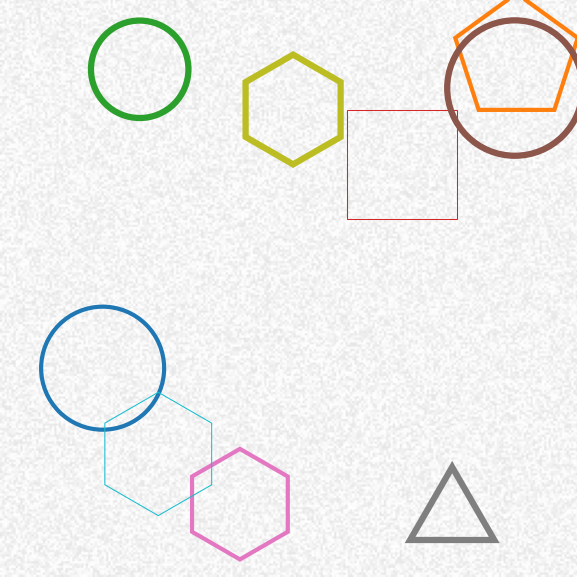[{"shape": "circle", "thickness": 2, "radius": 0.53, "center": [0.178, 0.362]}, {"shape": "pentagon", "thickness": 2, "radius": 0.56, "center": [0.894, 0.899]}, {"shape": "circle", "thickness": 3, "radius": 0.42, "center": [0.242, 0.879]}, {"shape": "square", "thickness": 0.5, "radius": 0.47, "center": [0.696, 0.715]}, {"shape": "circle", "thickness": 3, "radius": 0.59, "center": [0.892, 0.847]}, {"shape": "hexagon", "thickness": 2, "radius": 0.48, "center": [0.415, 0.126]}, {"shape": "triangle", "thickness": 3, "radius": 0.42, "center": [0.783, 0.106]}, {"shape": "hexagon", "thickness": 3, "radius": 0.47, "center": [0.508, 0.81]}, {"shape": "hexagon", "thickness": 0.5, "radius": 0.53, "center": [0.274, 0.213]}]